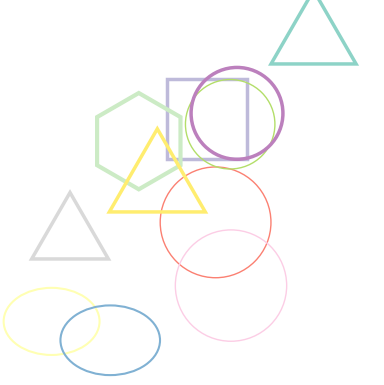[{"shape": "triangle", "thickness": 2.5, "radius": 0.64, "center": [0.814, 0.898]}, {"shape": "oval", "thickness": 1.5, "radius": 0.62, "center": [0.134, 0.165]}, {"shape": "square", "thickness": 2.5, "radius": 0.52, "center": [0.538, 0.691]}, {"shape": "circle", "thickness": 1, "radius": 0.72, "center": [0.56, 0.422]}, {"shape": "oval", "thickness": 1.5, "radius": 0.65, "center": [0.286, 0.116]}, {"shape": "circle", "thickness": 1, "radius": 0.58, "center": [0.598, 0.677]}, {"shape": "circle", "thickness": 1, "radius": 0.72, "center": [0.6, 0.258]}, {"shape": "triangle", "thickness": 2.5, "radius": 0.58, "center": [0.182, 0.385]}, {"shape": "circle", "thickness": 2.5, "radius": 0.6, "center": [0.616, 0.706]}, {"shape": "hexagon", "thickness": 3, "radius": 0.63, "center": [0.361, 0.633]}, {"shape": "triangle", "thickness": 2.5, "radius": 0.72, "center": [0.409, 0.521]}]